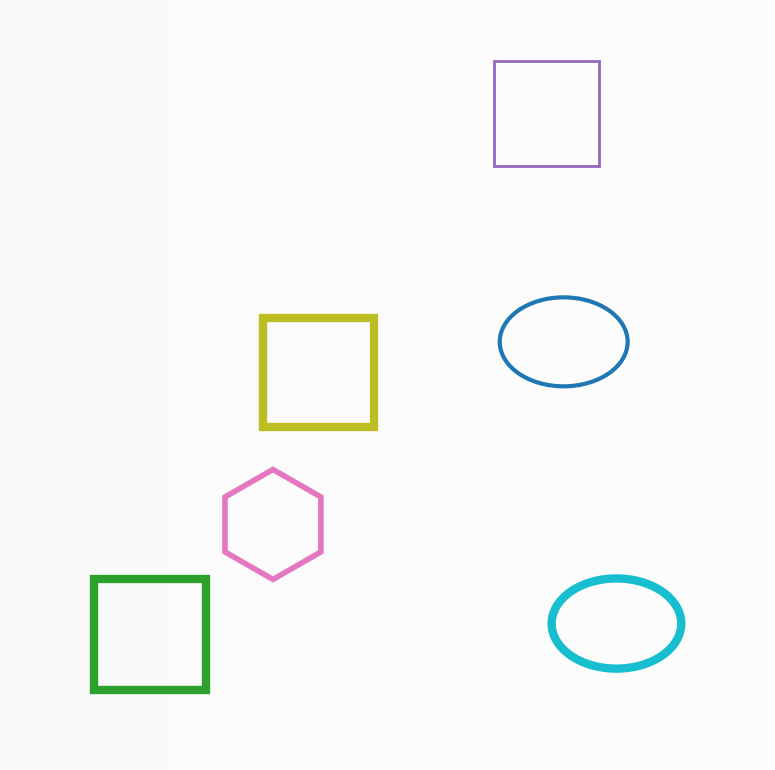[{"shape": "oval", "thickness": 1.5, "radius": 0.41, "center": [0.727, 0.556]}, {"shape": "square", "thickness": 3, "radius": 0.36, "center": [0.193, 0.176]}, {"shape": "square", "thickness": 1, "radius": 0.34, "center": [0.705, 0.853]}, {"shape": "hexagon", "thickness": 2, "radius": 0.36, "center": [0.352, 0.319]}, {"shape": "square", "thickness": 3, "radius": 0.36, "center": [0.411, 0.516]}, {"shape": "oval", "thickness": 3, "radius": 0.42, "center": [0.795, 0.19]}]